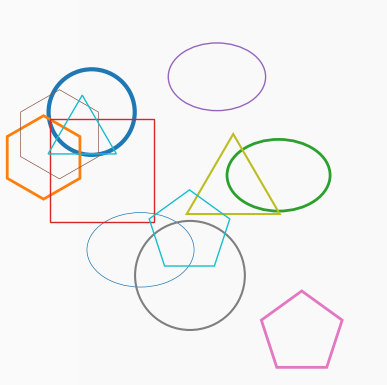[{"shape": "oval", "thickness": 0.5, "radius": 0.69, "center": [0.363, 0.351]}, {"shape": "circle", "thickness": 3, "radius": 0.56, "center": [0.237, 0.709]}, {"shape": "hexagon", "thickness": 2, "radius": 0.54, "center": [0.112, 0.591]}, {"shape": "oval", "thickness": 2, "radius": 0.67, "center": [0.719, 0.545]}, {"shape": "square", "thickness": 1, "radius": 0.67, "center": [0.264, 0.557]}, {"shape": "oval", "thickness": 1, "radius": 0.63, "center": [0.56, 0.801]}, {"shape": "hexagon", "thickness": 0.5, "radius": 0.58, "center": [0.154, 0.651]}, {"shape": "pentagon", "thickness": 2, "radius": 0.55, "center": [0.779, 0.135]}, {"shape": "circle", "thickness": 1.5, "radius": 0.71, "center": [0.49, 0.285]}, {"shape": "triangle", "thickness": 1.5, "radius": 0.69, "center": [0.602, 0.513]}, {"shape": "triangle", "thickness": 1, "radius": 0.51, "center": [0.212, 0.651]}, {"shape": "pentagon", "thickness": 1, "radius": 0.55, "center": [0.489, 0.397]}]